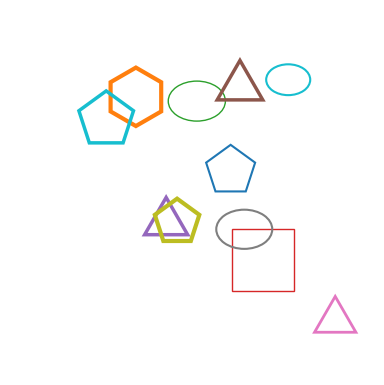[{"shape": "pentagon", "thickness": 1.5, "radius": 0.33, "center": [0.599, 0.557]}, {"shape": "hexagon", "thickness": 3, "radius": 0.38, "center": [0.353, 0.749]}, {"shape": "oval", "thickness": 1, "radius": 0.37, "center": [0.511, 0.737]}, {"shape": "square", "thickness": 1, "radius": 0.4, "center": [0.683, 0.325]}, {"shape": "triangle", "thickness": 2.5, "radius": 0.32, "center": [0.432, 0.423]}, {"shape": "triangle", "thickness": 2.5, "radius": 0.34, "center": [0.623, 0.775]}, {"shape": "triangle", "thickness": 2, "radius": 0.31, "center": [0.871, 0.168]}, {"shape": "oval", "thickness": 1.5, "radius": 0.36, "center": [0.634, 0.404]}, {"shape": "pentagon", "thickness": 3, "radius": 0.3, "center": [0.46, 0.423]}, {"shape": "pentagon", "thickness": 2.5, "radius": 0.37, "center": [0.276, 0.689]}, {"shape": "oval", "thickness": 1.5, "radius": 0.29, "center": [0.749, 0.793]}]